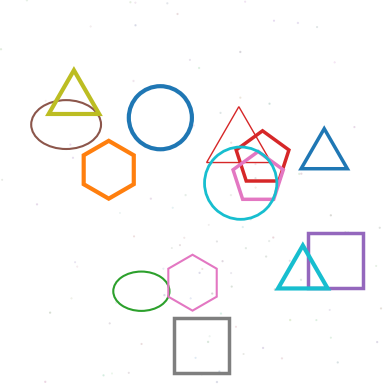[{"shape": "triangle", "thickness": 2.5, "radius": 0.35, "center": [0.842, 0.596]}, {"shape": "circle", "thickness": 3, "radius": 0.41, "center": [0.417, 0.694]}, {"shape": "hexagon", "thickness": 3, "radius": 0.38, "center": [0.282, 0.559]}, {"shape": "oval", "thickness": 1.5, "radius": 0.36, "center": [0.367, 0.244]}, {"shape": "triangle", "thickness": 1, "radius": 0.48, "center": [0.62, 0.626]}, {"shape": "pentagon", "thickness": 2.5, "radius": 0.36, "center": [0.682, 0.588]}, {"shape": "square", "thickness": 2.5, "radius": 0.36, "center": [0.871, 0.323]}, {"shape": "oval", "thickness": 1.5, "radius": 0.45, "center": [0.172, 0.676]}, {"shape": "pentagon", "thickness": 2.5, "radius": 0.34, "center": [0.671, 0.538]}, {"shape": "hexagon", "thickness": 1.5, "radius": 0.36, "center": [0.5, 0.266]}, {"shape": "square", "thickness": 2.5, "radius": 0.36, "center": [0.523, 0.102]}, {"shape": "triangle", "thickness": 3, "radius": 0.38, "center": [0.192, 0.742]}, {"shape": "triangle", "thickness": 3, "radius": 0.37, "center": [0.787, 0.288]}, {"shape": "circle", "thickness": 2, "radius": 0.47, "center": [0.625, 0.524]}]